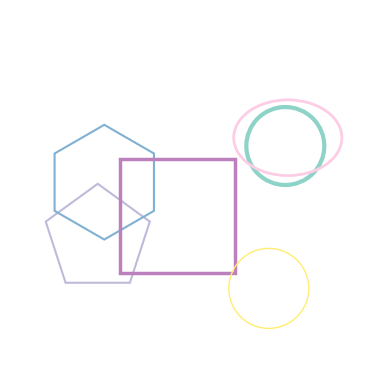[{"shape": "circle", "thickness": 3, "radius": 0.51, "center": [0.741, 0.621]}, {"shape": "pentagon", "thickness": 1.5, "radius": 0.71, "center": [0.254, 0.381]}, {"shape": "hexagon", "thickness": 1.5, "radius": 0.74, "center": [0.271, 0.527]}, {"shape": "oval", "thickness": 2, "radius": 0.7, "center": [0.748, 0.642]}, {"shape": "square", "thickness": 2.5, "radius": 0.75, "center": [0.461, 0.439]}, {"shape": "circle", "thickness": 1, "radius": 0.52, "center": [0.698, 0.251]}]